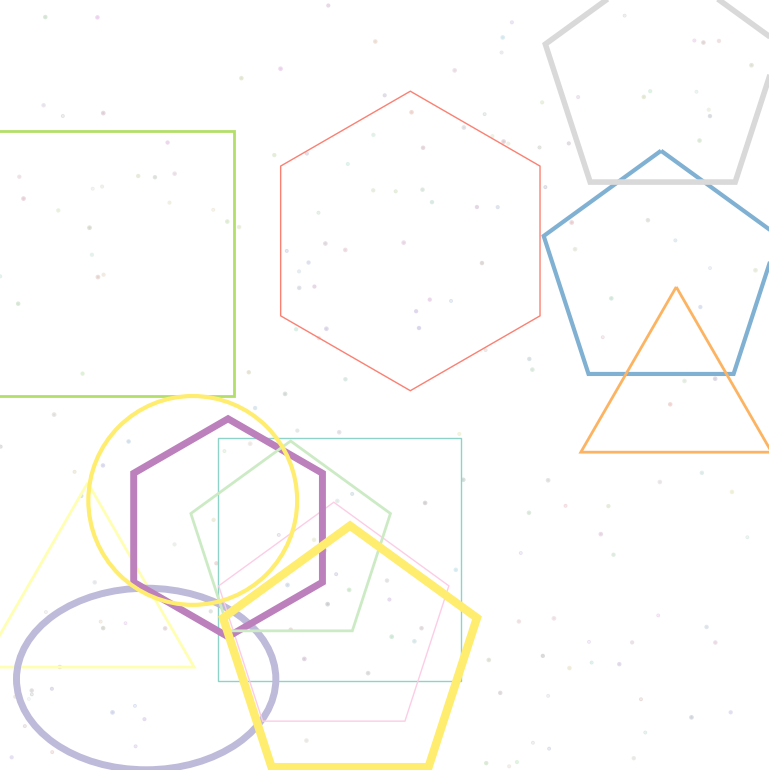[{"shape": "square", "thickness": 0.5, "radius": 0.79, "center": [0.441, 0.274]}, {"shape": "triangle", "thickness": 1, "radius": 0.8, "center": [0.114, 0.213]}, {"shape": "oval", "thickness": 2.5, "radius": 0.84, "center": [0.19, 0.118]}, {"shape": "hexagon", "thickness": 0.5, "radius": 0.97, "center": [0.533, 0.687]}, {"shape": "pentagon", "thickness": 1.5, "radius": 0.8, "center": [0.859, 0.644]}, {"shape": "triangle", "thickness": 1, "radius": 0.72, "center": [0.878, 0.484]}, {"shape": "square", "thickness": 1, "radius": 0.86, "center": [0.132, 0.658]}, {"shape": "pentagon", "thickness": 0.5, "radius": 0.79, "center": [0.434, 0.191]}, {"shape": "pentagon", "thickness": 2, "radius": 0.8, "center": [0.861, 0.893]}, {"shape": "hexagon", "thickness": 2.5, "radius": 0.71, "center": [0.296, 0.315]}, {"shape": "pentagon", "thickness": 1, "radius": 0.68, "center": [0.377, 0.291]}, {"shape": "pentagon", "thickness": 3, "radius": 0.87, "center": [0.455, 0.144]}, {"shape": "circle", "thickness": 1.5, "radius": 0.68, "center": [0.25, 0.35]}]